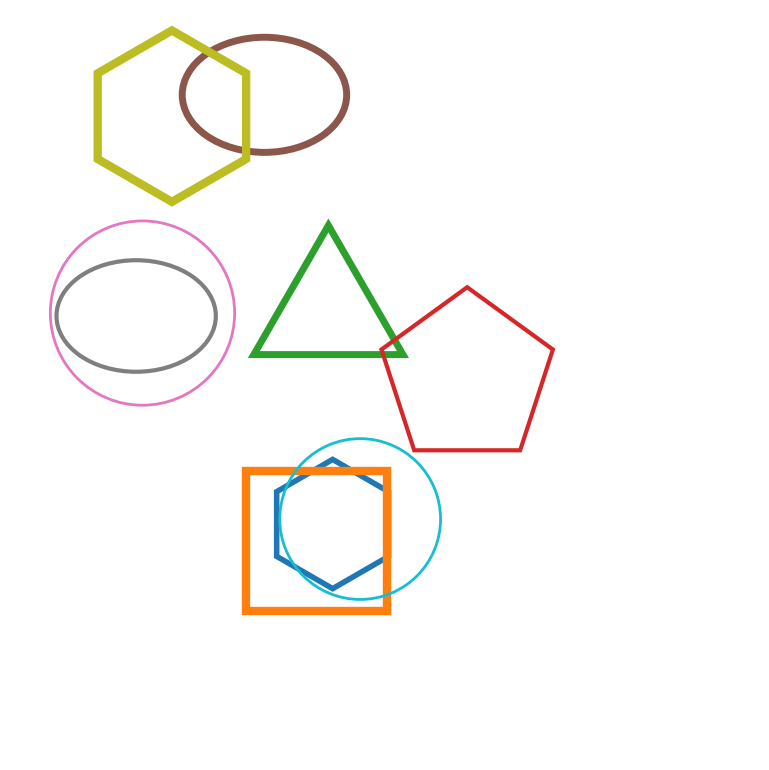[{"shape": "hexagon", "thickness": 2, "radius": 0.42, "center": [0.432, 0.319]}, {"shape": "square", "thickness": 3, "radius": 0.46, "center": [0.411, 0.297]}, {"shape": "triangle", "thickness": 2.5, "radius": 0.56, "center": [0.427, 0.595]}, {"shape": "pentagon", "thickness": 1.5, "radius": 0.59, "center": [0.607, 0.51]}, {"shape": "oval", "thickness": 2.5, "radius": 0.53, "center": [0.343, 0.877]}, {"shape": "circle", "thickness": 1, "radius": 0.6, "center": [0.185, 0.593]}, {"shape": "oval", "thickness": 1.5, "radius": 0.52, "center": [0.177, 0.59]}, {"shape": "hexagon", "thickness": 3, "radius": 0.56, "center": [0.223, 0.849]}, {"shape": "circle", "thickness": 1, "radius": 0.52, "center": [0.468, 0.326]}]